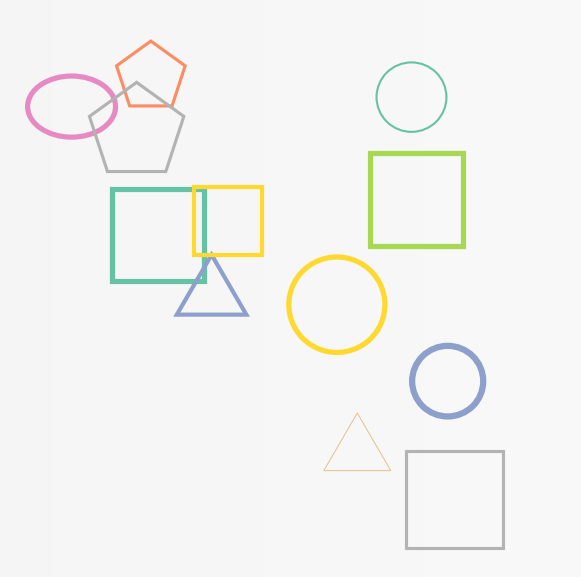[{"shape": "square", "thickness": 2.5, "radius": 0.4, "center": [0.271, 0.592]}, {"shape": "circle", "thickness": 1, "radius": 0.3, "center": [0.708, 0.831]}, {"shape": "pentagon", "thickness": 1.5, "radius": 0.31, "center": [0.26, 0.866]}, {"shape": "triangle", "thickness": 2, "radius": 0.35, "center": [0.364, 0.489]}, {"shape": "circle", "thickness": 3, "radius": 0.31, "center": [0.77, 0.339]}, {"shape": "oval", "thickness": 2.5, "radius": 0.38, "center": [0.123, 0.815]}, {"shape": "square", "thickness": 2.5, "radius": 0.4, "center": [0.716, 0.654]}, {"shape": "circle", "thickness": 2.5, "radius": 0.41, "center": [0.58, 0.472]}, {"shape": "square", "thickness": 2, "radius": 0.29, "center": [0.392, 0.616]}, {"shape": "triangle", "thickness": 0.5, "radius": 0.33, "center": [0.615, 0.217]}, {"shape": "pentagon", "thickness": 1.5, "radius": 0.43, "center": [0.235, 0.771]}, {"shape": "square", "thickness": 1.5, "radius": 0.42, "center": [0.782, 0.134]}]